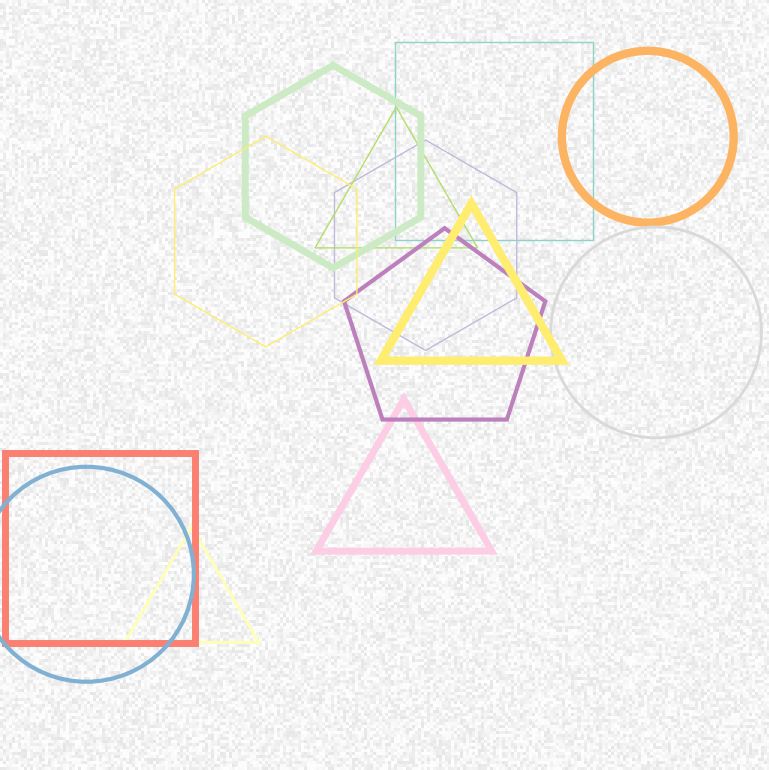[{"shape": "square", "thickness": 0.5, "radius": 0.64, "center": [0.641, 0.816]}, {"shape": "triangle", "thickness": 1, "radius": 0.5, "center": [0.249, 0.216]}, {"shape": "hexagon", "thickness": 0.5, "radius": 0.68, "center": [0.553, 0.682]}, {"shape": "square", "thickness": 2.5, "radius": 0.62, "center": [0.13, 0.289]}, {"shape": "circle", "thickness": 1.5, "radius": 0.7, "center": [0.112, 0.254]}, {"shape": "circle", "thickness": 3, "radius": 0.56, "center": [0.841, 0.822]}, {"shape": "triangle", "thickness": 0.5, "radius": 0.61, "center": [0.515, 0.739]}, {"shape": "triangle", "thickness": 2.5, "radius": 0.66, "center": [0.525, 0.35]}, {"shape": "circle", "thickness": 1, "radius": 0.68, "center": [0.852, 0.568]}, {"shape": "pentagon", "thickness": 1.5, "radius": 0.69, "center": [0.578, 0.566]}, {"shape": "hexagon", "thickness": 2.5, "radius": 0.66, "center": [0.433, 0.784]}, {"shape": "triangle", "thickness": 3, "radius": 0.68, "center": [0.612, 0.6]}, {"shape": "hexagon", "thickness": 0.5, "radius": 0.68, "center": [0.345, 0.686]}]